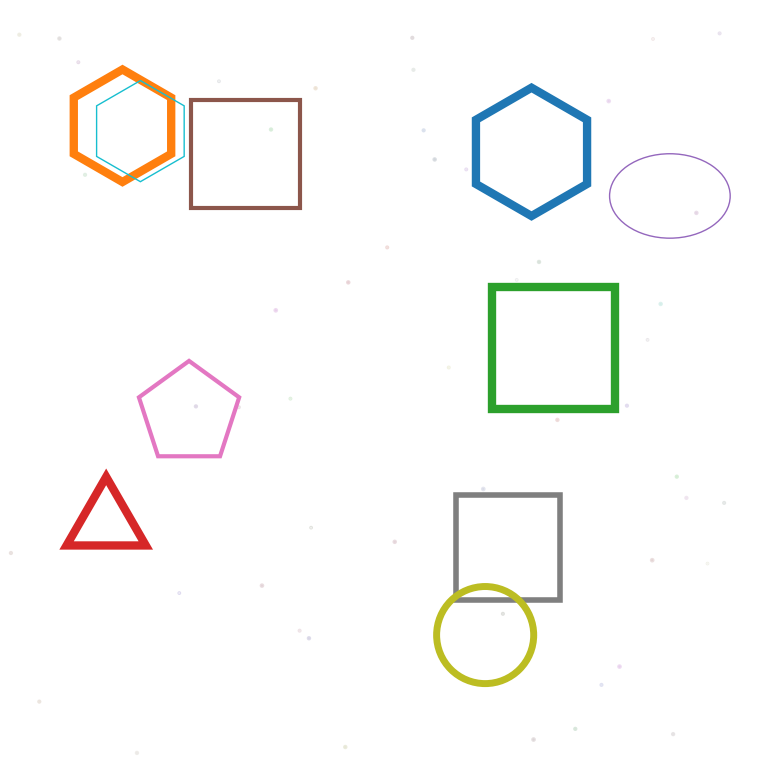[{"shape": "hexagon", "thickness": 3, "radius": 0.42, "center": [0.69, 0.803]}, {"shape": "hexagon", "thickness": 3, "radius": 0.37, "center": [0.159, 0.837]}, {"shape": "square", "thickness": 3, "radius": 0.4, "center": [0.719, 0.548]}, {"shape": "triangle", "thickness": 3, "radius": 0.3, "center": [0.138, 0.321]}, {"shape": "oval", "thickness": 0.5, "radius": 0.39, "center": [0.87, 0.746]}, {"shape": "square", "thickness": 1.5, "radius": 0.35, "center": [0.319, 0.8]}, {"shape": "pentagon", "thickness": 1.5, "radius": 0.34, "center": [0.246, 0.463]}, {"shape": "square", "thickness": 2, "radius": 0.34, "center": [0.66, 0.289]}, {"shape": "circle", "thickness": 2.5, "radius": 0.32, "center": [0.63, 0.175]}, {"shape": "hexagon", "thickness": 0.5, "radius": 0.33, "center": [0.182, 0.83]}]